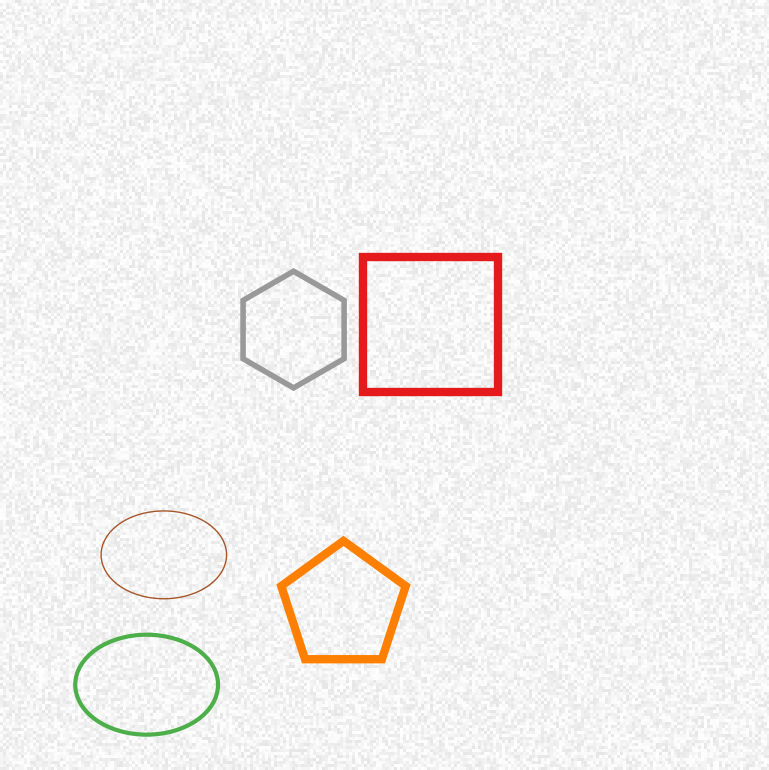[{"shape": "square", "thickness": 3, "radius": 0.44, "center": [0.559, 0.578]}, {"shape": "oval", "thickness": 1.5, "radius": 0.46, "center": [0.19, 0.111]}, {"shape": "pentagon", "thickness": 3, "radius": 0.42, "center": [0.446, 0.213]}, {"shape": "oval", "thickness": 0.5, "radius": 0.41, "center": [0.213, 0.279]}, {"shape": "hexagon", "thickness": 2, "radius": 0.38, "center": [0.381, 0.572]}]